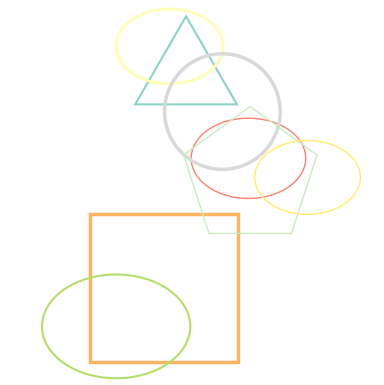[{"shape": "triangle", "thickness": 1.5, "radius": 0.76, "center": [0.483, 0.805]}, {"shape": "oval", "thickness": 2, "radius": 0.69, "center": [0.44, 0.88]}, {"shape": "oval", "thickness": 1, "radius": 0.74, "center": [0.645, 0.589]}, {"shape": "square", "thickness": 2.5, "radius": 0.96, "center": [0.426, 0.252]}, {"shape": "oval", "thickness": 1.5, "radius": 0.96, "center": [0.302, 0.152]}, {"shape": "circle", "thickness": 2.5, "radius": 0.75, "center": [0.578, 0.71]}, {"shape": "pentagon", "thickness": 1, "radius": 0.91, "center": [0.65, 0.541]}, {"shape": "oval", "thickness": 1, "radius": 0.69, "center": [0.799, 0.539]}]